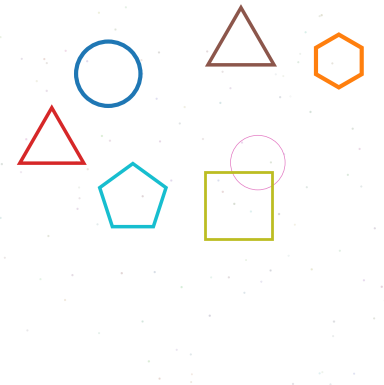[{"shape": "circle", "thickness": 3, "radius": 0.42, "center": [0.281, 0.808]}, {"shape": "hexagon", "thickness": 3, "radius": 0.34, "center": [0.88, 0.842]}, {"shape": "triangle", "thickness": 2.5, "radius": 0.48, "center": [0.135, 0.624]}, {"shape": "triangle", "thickness": 2.5, "radius": 0.5, "center": [0.626, 0.881]}, {"shape": "circle", "thickness": 0.5, "radius": 0.35, "center": [0.67, 0.578]}, {"shape": "square", "thickness": 2, "radius": 0.43, "center": [0.619, 0.467]}, {"shape": "pentagon", "thickness": 2.5, "radius": 0.45, "center": [0.345, 0.485]}]